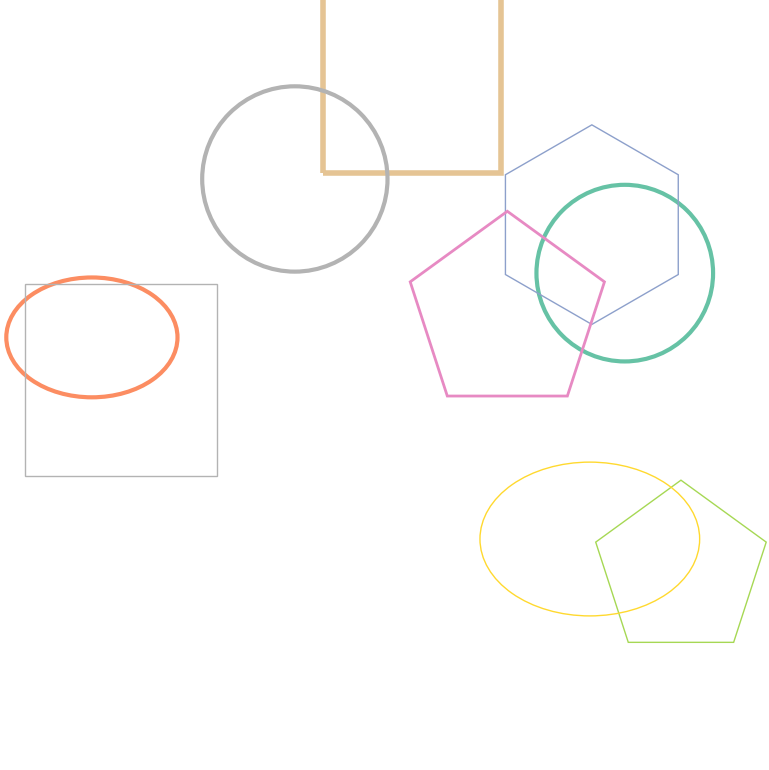[{"shape": "circle", "thickness": 1.5, "radius": 0.57, "center": [0.811, 0.645]}, {"shape": "oval", "thickness": 1.5, "radius": 0.56, "center": [0.119, 0.562]}, {"shape": "hexagon", "thickness": 0.5, "radius": 0.65, "center": [0.769, 0.708]}, {"shape": "pentagon", "thickness": 1, "radius": 0.66, "center": [0.659, 0.593]}, {"shape": "pentagon", "thickness": 0.5, "radius": 0.58, "center": [0.884, 0.26]}, {"shape": "oval", "thickness": 0.5, "radius": 0.71, "center": [0.766, 0.3]}, {"shape": "square", "thickness": 2, "radius": 0.58, "center": [0.535, 0.891]}, {"shape": "square", "thickness": 0.5, "radius": 0.62, "center": [0.157, 0.507]}, {"shape": "circle", "thickness": 1.5, "radius": 0.6, "center": [0.383, 0.768]}]